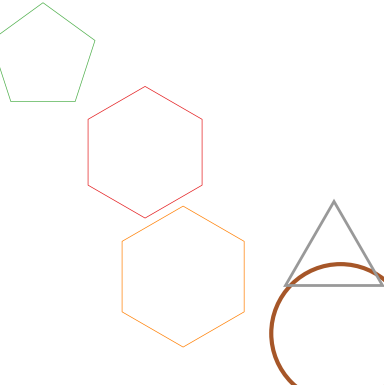[{"shape": "hexagon", "thickness": 0.5, "radius": 0.85, "center": [0.377, 0.605]}, {"shape": "pentagon", "thickness": 0.5, "radius": 0.71, "center": [0.112, 0.851]}, {"shape": "hexagon", "thickness": 0.5, "radius": 0.92, "center": [0.476, 0.282]}, {"shape": "circle", "thickness": 3, "radius": 0.9, "center": [0.885, 0.134]}, {"shape": "triangle", "thickness": 2, "radius": 0.73, "center": [0.868, 0.331]}]